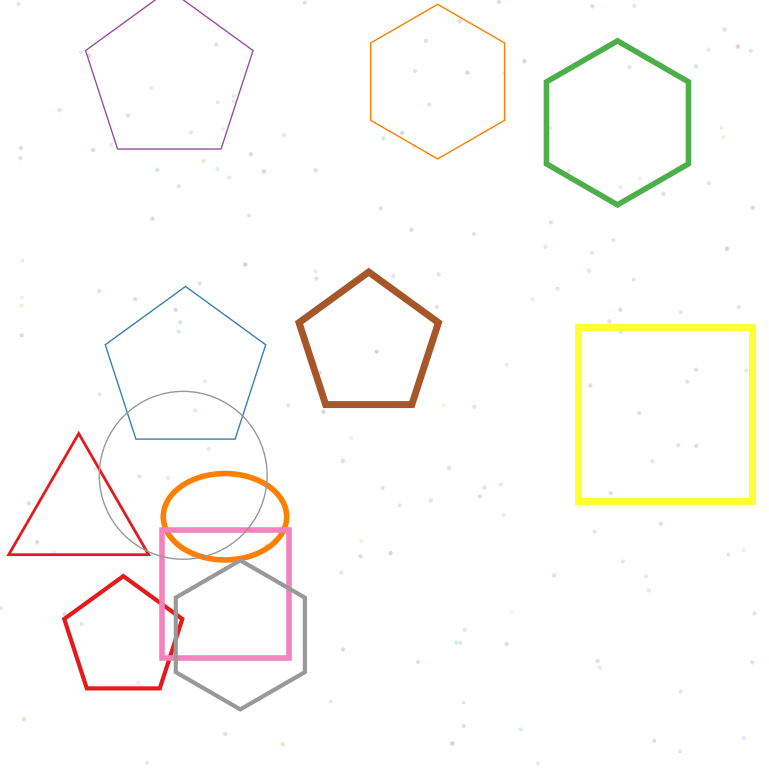[{"shape": "triangle", "thickness": 1, "radius": 0.52, "center": [0.102, 0.332]}, {"shape": "pentagon", "thickness": 1.5, "radius": 0.4, "center": [0.16, 0.171]}, {"shape": "pentagon", "thickness": 0.5, "radius": 0.55, "center": [0.241, 0.518]}, {"shape": "hexagon", "thickness": 2, "radius": 0.53, "center": [0.802, 0.84]}, {"shape": "pentagon", "thickness": 0.5, "radius": 0.57, "center": [0.22, 0.899]}, {"shape": "oval", "thickness": 2, "radius": 0.4, "center": [0.292, 0.329]}, {"shape": "hexagon", "thickness": 0.5, "radius": 0.5, "center": [0.568, 0.894]}, {"shape": "square", "thickness": 2.5, "radius": 0.57, "center": [0.863, 0.462]}, {"shape": "pentagon", "thickness": 2.5, "radius": 0.48, "center": [0.479, 0.552]}, {"shape": "square", "thickness": 2, "radius": 0.41, "center": [0.293, 0.229]}, {"shape": "hexagon", "thickness": 1.5, "radius": 0.48, "center": [0.312, 0.175]}, {"shape": "circle", "thickness": 0.5, "radius": 0.55, "center": [0.238, 0.383]}]